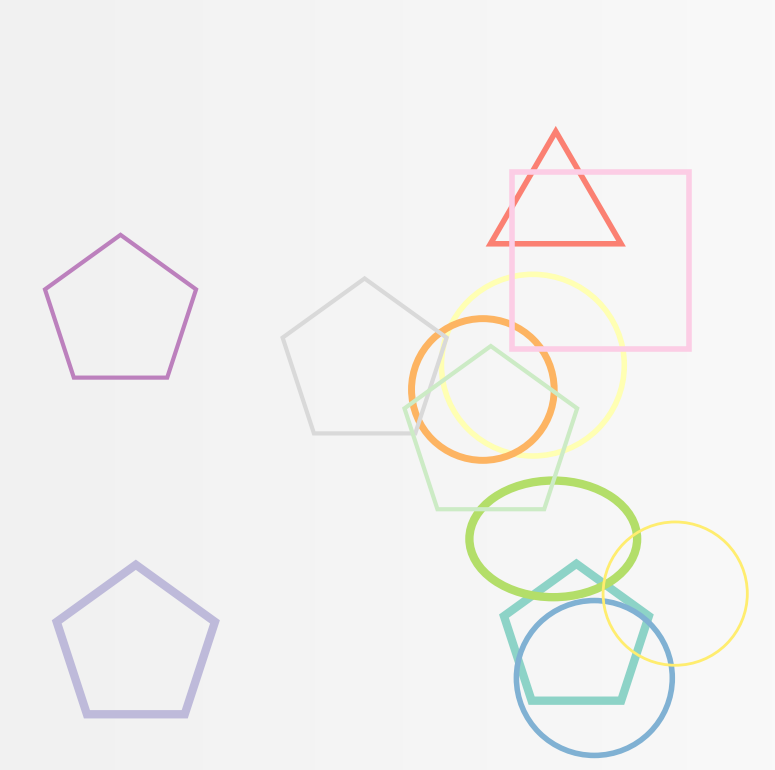[{"shape": "pentagon", "thickness": 3, "radius": 0.49, "center": [0.744, 0.17]}, {"shape": "circle", "thickness": 2, "radius": 0.59, "center": [0.688, 0.526]}, {"shape": "pentagon", "thickness": 3, "radius": 0.54, "center": [0.175, 0.159]}, {"shape": "triangle", "thickness": 2, "radius": 0.49, "center": [0.717, 0.732]}, {"shape": "circle", "thickness": 2, "radius": 0.5, "center": [0.767, 0.12]}, {"shape": "circle", "thickness": 2.5, "radius": 0.46, "center": [0.623, 0.494]}, {"shape": "oval", "thickness": 3, "radius": 0.54, "center": [0.714, 0.3]}, {"shape": "square", "thickness": 2, "radius": 0.57, "center": [0.775, 0.662]}, {"shape": "pentagon", "thickness": 1.5, "radius": 0.56, "center": [0.47, 0.527]}, {"shape": "pentagon", "thickness": 1.5, "radius": 0.51, "center": [0.156, 0.592]}, {"shape": "pentagon", "thickness": 1.5, "radius": 0.59, "center": [0.633, 0.433]}, {"shape": "circle", "thickness": 1, "radius": 0.47, "center": [0.871, 0.229]}]